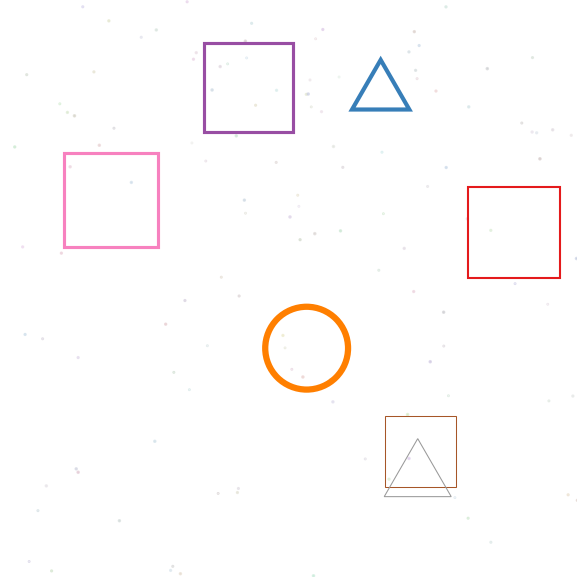[{"shape": "square", "thickness": 1, "radius": 0.39, "center": [0.89, 0.597]}, {"shape": "triangle", "thickness": 2, "radius": 0.29, "center": [0.659, 0.838]}, {"shape": "square", "thickness": 1.5, "radius": 0.39, "center": [0.43, 0.847]}, {"shape": "circle", "thickness": 3, "radius": 0.36, "center": [0.531, 0.396]}, {"shape": "square", "thickness": 0.5, "radius": 0.31, "center": [0.728, 0.217]}, {"shape": "square", "thickness": 1.5, "radius": 0.41, "center": [0.193, 0.652]}, {"shape": "triangle", "thickness": 0.5, "radius": 0.33, "center": [0.723, 0.173]}]